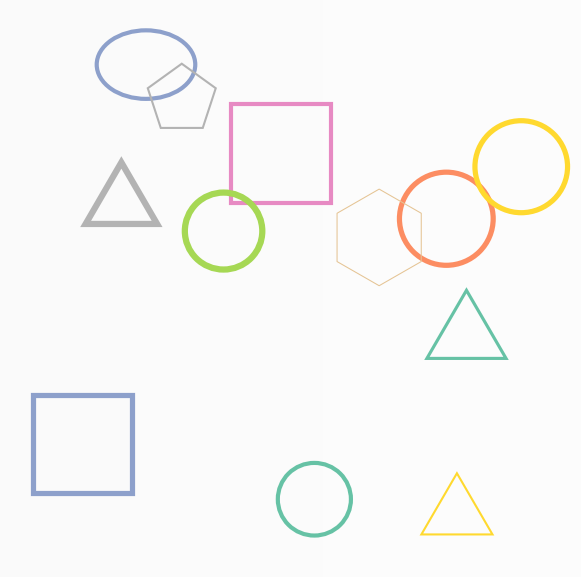[{"shape": "triangle", "thickness": 1.5, "radius": 0.39, "center": [0.803, 0.418]}, {"shape": "circle", "thickness": 2, "radius": 0.31, "center": [0.541, 0.135]}, {"shape": "circle", "thickness": 2.5, "radius": 0.4, "center": [0.768, 0.62]}, {"shape": "square", "thickness": 2.5, "radius": 0.43, "center": [0.141, 0.23]}, {"shape": "oval", "thickness": 2, "radius": 0.42, "center": [0.251, 0.887]}, {"shape": "square", "thickness": 2, "radius": 0.43, "center": [0.484, 0.733]}, {"shape": "circle", "thickness": 3, "radius": 0.33, "center": [0.385, 0.599]}, {"shape": "circle", "thickness": 2.5, "radius": 0.4, "center": [0.897, 0.71]}, {"shape": "triangle", "thickness": 1, "radius": 0.35, "center": [0.786, 0.109]}, {"shape": "hexagon", "thickness": 0.5, "radius": 0.42, "center": [0.652, 0.588]}, {"shape": "triangle", "thickness": 3, "radius": 0.35, "center": [0.209, 0.647]}, {"shape": "pentagon", "thickness": 1, "radius": 0.31, "center": [0.313, 0.827]}]